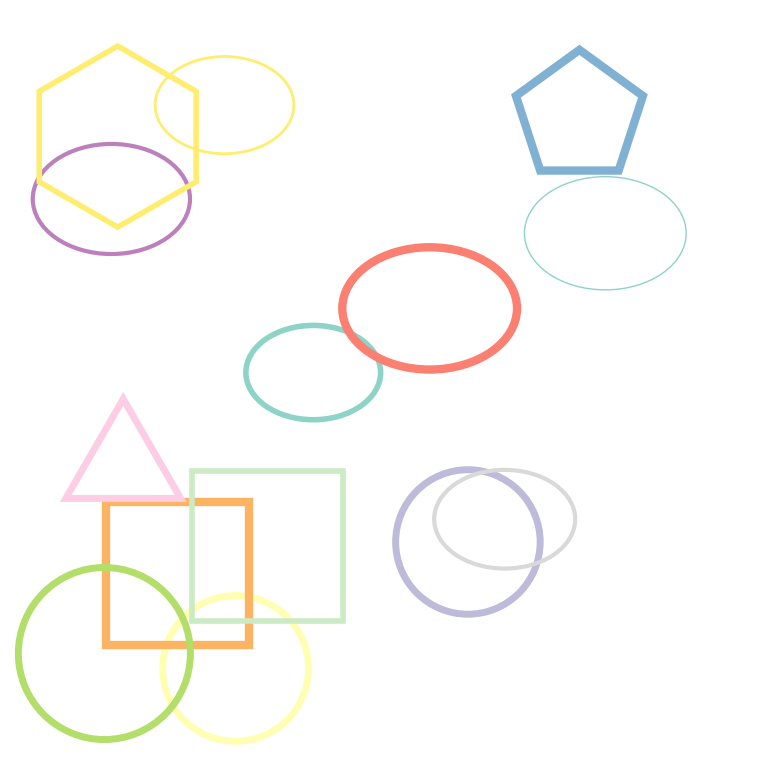[{"shape": "oval", "thickness": 0.5, "radius": 0.53, "center": [0.786, 0.697]}, {"shape": "oval", "thickness": 2, "radius": 0.44, "center": [0.407, 0.516]}, {"shape": "circle", "thickness": 2.5, "radius": 0.47, "center": [0.306, 0.132]}, {"shape": "circle", "thickness": 2.5, "radius": 0.47, "center": [0.608, 0.296]}, {"shape": "oval", "thickness": 3, "radius": 0.57, "center": [0.558, 0.599]}, {"shape": "pentagon", "thickness": 3, "radius": 0.43, "center": [0.753, 0.849]}, {"shape": "square", "thickness": 3, "radius": 0.46, "center": [0.23, 0.255]}, {"shape": "circle", "thickness": 2.5, "radius": 0.56, "center": [0.136, 0.151]}, {"shape": "triangle", "thickness": 2.5, "radius": 0.43, "center": [0.16, 0.396]}, {"shape": "oval", "thickness": 1.5, "radius": 0.46, "center": [0.655, 0.326]}, {"shape": "oval", "thickness": 1.5, "radius": 0.51, "center": [0.145, 0.742]}, {"shape": "square", "thickness": 2, "radius": 0.49, "center": [0.348, 0.291]}, {"shape": "oval", "thickness": 1, "radius": 0.45, "center": [0.292, 0.863]}, {"shape": "hexagon", "thickness": 2, "radius": 0.59, "center": [0.153, 0.823]}]